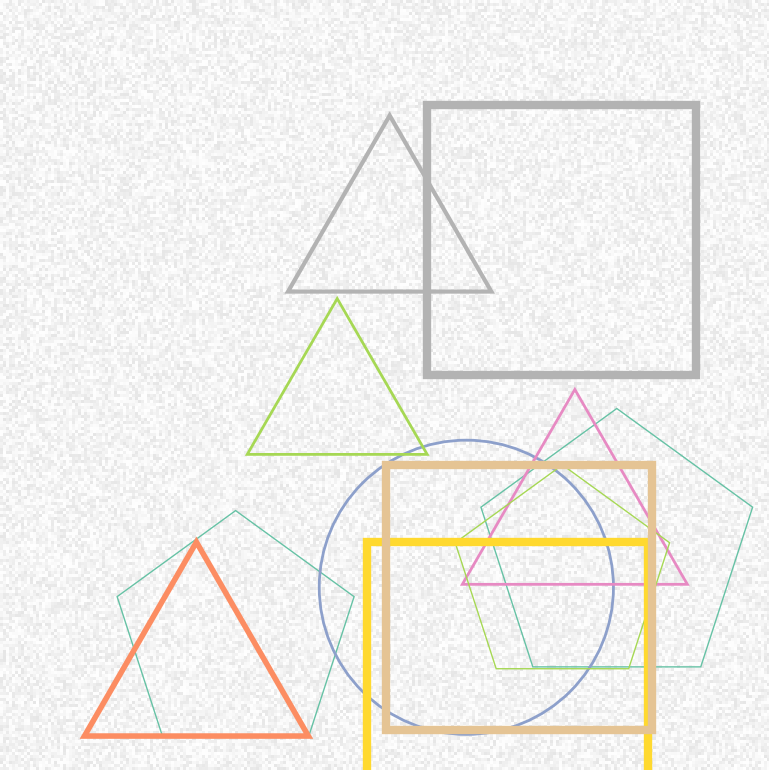[{"shape": "pentagon", "thickness": 0.5, "radius": 0.93, "center": [0.801, 0.284]}, {"shape": "pentagon", "thickness": 0.5, "radius": 0.81, "center": [0.306, 0.175]}, {"shape": "triangle", "thickness": 2, "radius": 0.84, "center": [0.255, 0.128]}, {"shape": "circle", "thickness": 1, "radius": 0.96, "center": [0.606, 0.237]}, {"shape": "triangle", "thickness": 1, "radius": 0.84, "center": [0.747, 0.325]}, {"shape": "pentagon", "thickness": 0.5, "radius": 0.73, "center": [0.73, 0.25]}, {"shape": "triangle", "thickness": 1, "radius": 0.67, "center": [0.438, 0.477]}, {"shape": "square", "thickness": 3, "radius": 0.91, "center": [0.659, 0.113]}, {"shape": "square", "thickness": 3, "radius": 0.86, "center": [0.674, 0.224]}, {"shape": "square", "thickness": 3, "radius": 0.87, "center": [0.73, 0.688]}, {"shape": "triangle", "thickness": 1.5, "radius": 0.76, "center": [0.506, 0.698]}]